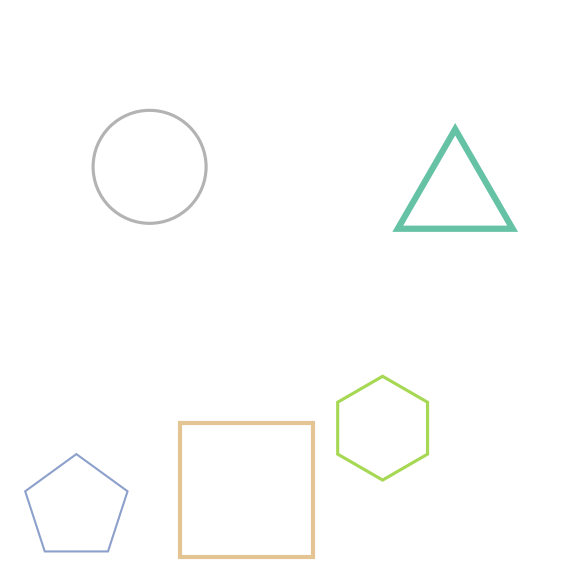[{"shape": "triangle", "thickness": 3, "radius": 0.57, "center": [0.788, 0.66]}, {"shape": "pentagon", "thickness": 1, "radius": 0.47, "center": [0.132, 0.12]}, {"shape": "hexagon", "thickness": 1.5, "radius": 0.45, "center": [0.663, 0.258]}, {"shape": "square", "thickness": 2, "radius": 0.58, "center": [0.427, 0.15]}, {"shape": "circle", "thickness": 1.5, "radius": 0.49, "center": [0.259, 0.71]}]